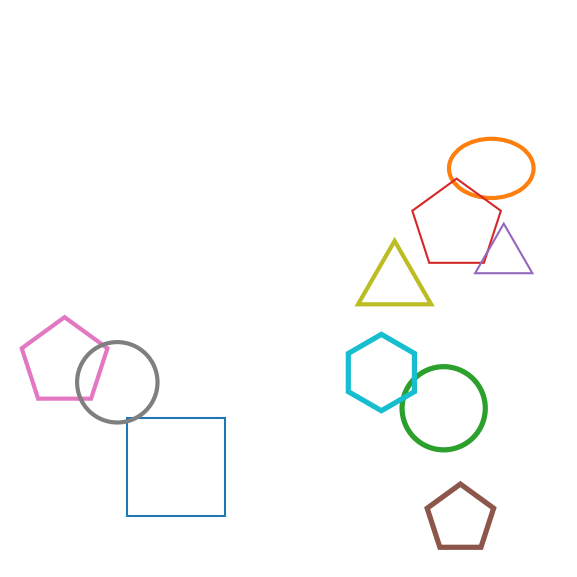[{"shape": "square", "thickness": 1, "radius": 0.42, "center": [0.305, 0.191]}, {"shape": "oval", "thickness": 2, "radius": 0.37, "center": [0.851, 0.708]}, {"shape": "circle", "thickness": 2.5, "radius": 0.36, "center": [0.768, 0.292]}, {"shape": "pentagon", "thickness": 1, "radius": 0.4, "center": [0.791, 0.609]}, {"shape": "triangle", "thickness": 1, "radius": 0.29, "center": [0.872, 0.555]}, {"shape": "pentagon", "thickness": 2.5, "radius": 0.3, "center": [0.797, 0.1]}, {"shape": "pentagon", "thickness": 2, "radius": 0.39, "center": [0.112, 0.372]}, {"shape": "circle", "thickness": 2, "radius": 0.35, "center": [0.203, 0.337]}, {"shape": "triangle", "thickness": 2, "radius": 0.37, "center": [0.683, 0.509]}, {"shape": "hexagon", "thickness": 2.5, "radius": 0.33, "center": [0.66, 0.354]}]